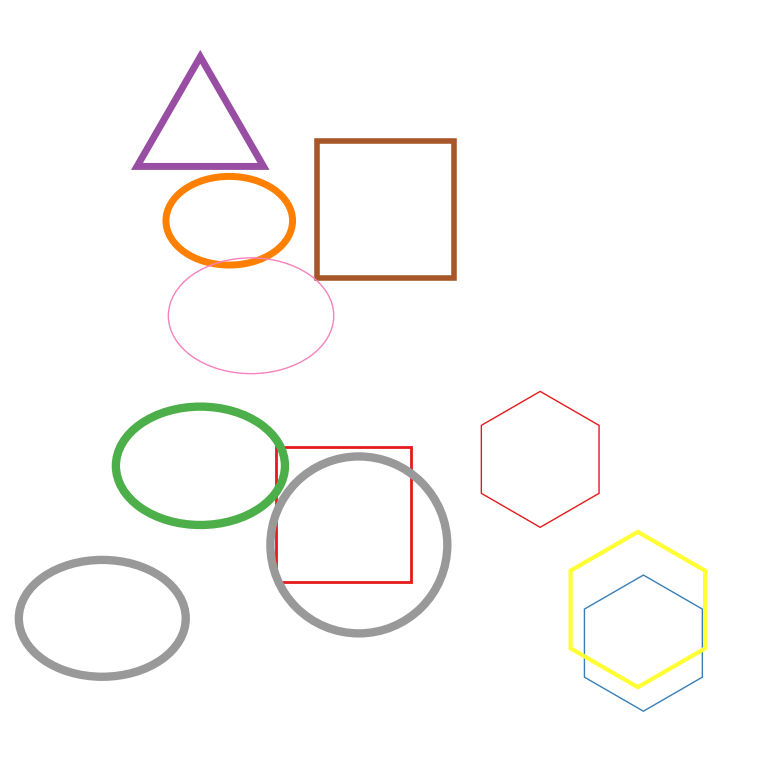[{"shape": "hexagon", "thickness": 0.5, "radius": 0.44, "center": [0.702, 0.403]}, {"shape": "square", "thickness": 1, "radius": 0.44, "center": [0.446, 0.332]}, {"shape": "hexagon", "thickness": 0.5, "radius": 0.44, "center": [0.836, 0.165]}, {"shape": "oval", "thickness": 3, "radius": 0.55, "center": [0.26, 0.395]}, {"shape": "triangle", "thickness": 2.5, "radius": 0.47, "center": [0.26, 0.831]}, {"shape": "oval", "thickness": 2.5, "radius": 0.41, "center": [0.298, 0.713]}, {"shape": "hexagon", "thickness": 1.5, "radius": 0.5, "center": [0.828, 0.208]}, {"shape": "square", "thickness": 2, "radius": 0.44, "center": [0.501, 0.728]}, {"shape": "oval", "thickness": 0.5, "radius": 0.54, "center": [0.326, 0.59]}, {"shape": "circle", "thickness": 3, "radius": 0.57, "center": [0.466, 0.292]}, {"shape": "oval", "thickness": 3, "radius": 0.54, "center": [0.133, 0.197]}]